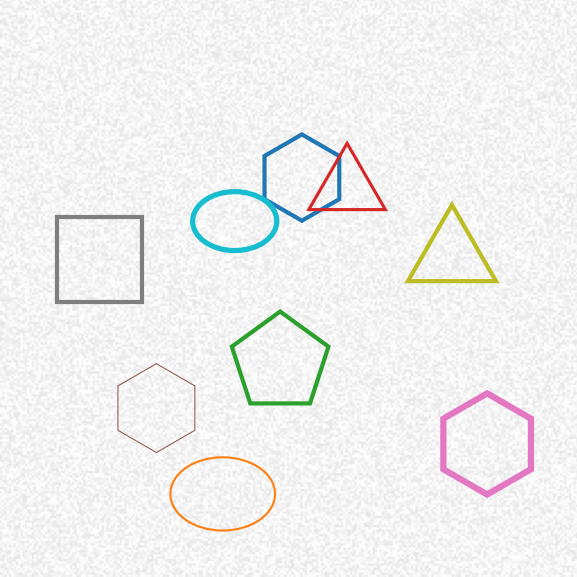[{"shape": "hexagon", "thickness": 2, "radius": 0.37, "center": [0.523, 0.692]}, {"shape": "oval", "thickness": 1, "radius": 0.45, "center": [0.386, 0.144]}, {"shape": "pentagon", "thickness": 2, "radius": 0.44, "center": [0.485, 0.372]}, {"shape": "triangle", "thickness": 1.5, "radius": 0.38, "center": [0.601, 0.674]}, {"shape": "hexagon", "thickness": 0.5, "radius": 0.38, "center": [0.271, 0.292]}, {"shape": "hexagon", "thickness": 3, "radius": 0.44, "center": [0.844, 0.23]}, {"shape": "square", "thickness": 2, "radius": 0.37, "center": [0.173, 0.55]}, {"shape": "triangle", "thickness": 2, "radius": 0.44, "center": [0.783, 0.556]}, {"shape": "oval", "thickness": 2.5, "radius": 0.36, "center": [0.406, 0.616]}]